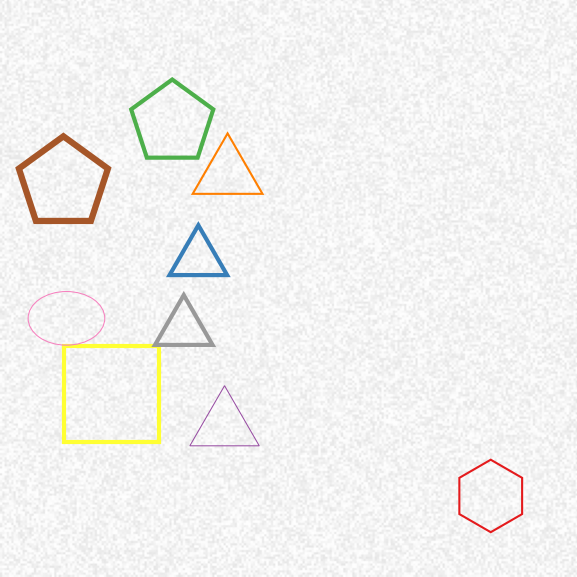[{"shape": "hexagon", "thickness": 1, "radius": 0.31, "center": [0.85, 0.14]}, {"shape": "triangle", "thickness": 2, "radius": 0.29, "center": [0.343, 0.552]}, {"shape": "pentagon", "thickness": 2, "radius": 0.37, "center": [0.298, 0.787]}, {"shape": "triangle", "thickness": 0.5, "radius": 0.35, "center": [0.389, 0.262]}, {"shape": "triangle", "thickness": 1, "radius": 0.35, "center": [0.394, 0.698]}, {"shape": "square", "thickness": 2, "radius": 0.41, "center": [0.193, 0.317]}, {"shape": "pentagon", "thickness": 3, "radius": 0.41, "center": [0.11, 0.682]}, {"shape": "oval", "thickness": 0.5, "radius": 0.33, "center": [0.115, 0.448]}, {"shape": "triangle", "thickness": 2, "radius": 0.29, "center": [0.318, 0.431]}]